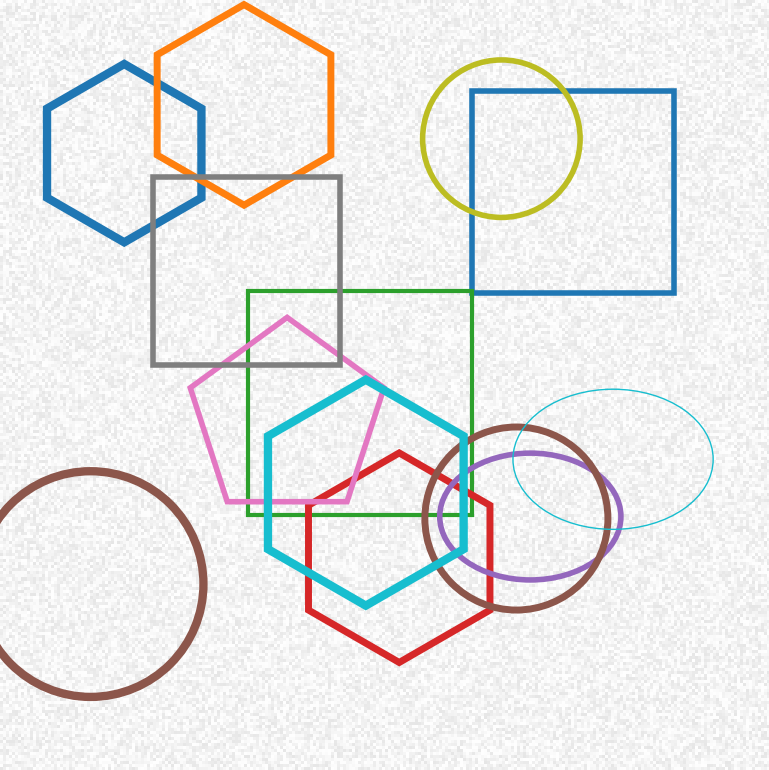[{"shape": "square", "thickness": 2, "radius": 0.66, "center": [0.744, 0.75]}, {"shape": "hexagon", "thickness": 3, "radius": 0.58, "center": [0.161, 0.801]}, {"shape": "hexagon", "thickness": 2.5, "radius": 0.65, "center": [0.317, 0.864]}, {"shape": "square", "thickness": 1.5, "radius": 0.73, "center": [0.468, 0.476]}, {"shape": "hexagon", "thickness": 2.5, "radius": 0.68, "center": [0.518, 0.276]}, {"shape": "oval", "thickness": 2, "radius": 0.59, "center": [0.689, 0.329]}, {"shape": "circle", "thickness": 2.5, "radius": 0.59, "center": [0.671, 0.327]}, {"shape": "circle", "thickness": 3, "radius": 0.73, "center": [0.118, 0.241]}, {"shape": "pentagon", "thickness": 2, "radius": 0.66, "center": [0.373, 0.455]}, {"shape": "square", "thickness": 2, "radius": 0.61, "center": [0.321, 0.648]}, {"shape": "circle", "thickness": 2, "radius": 0.51, "center": [0.651, 0.82]}, {"shape": "hexagon", "thickness": 3, "radius": 0.73, "center": [0.475, 0.36]}, {"shape": "oval", "thickness": 0.5, "radius": 0.65, "center": [0.796, 0.404]}]